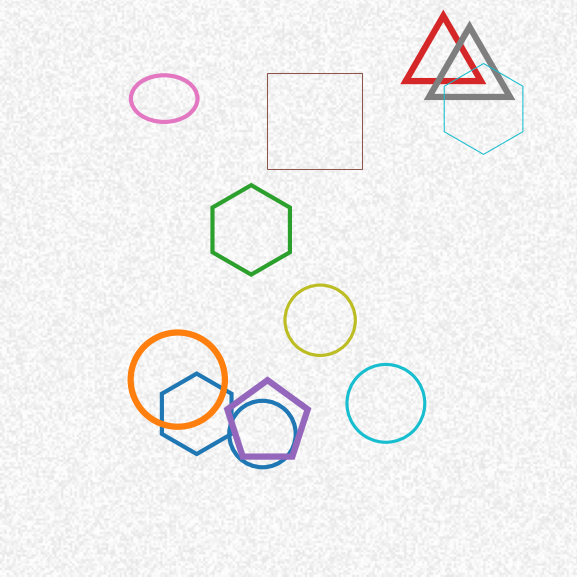[{"shape": "hexagon", "thickness": 2, "radius": 0.35, "center": [0.341, 0.283]}, {"shape": "circle", "thickness": 2, "radius": 0.29, "center": [0.455, 0.248]}, {"shape": "circle", "thickness": 3, "radius": 0.41, "center": [0.308, 0.342]}, {"shape": "hexagon", "thickness": 2, "radius": 0.39, "center": [0.435, 0.601]}, {"shape": "triangle", "thickness": 3, "radius": 0.38, "center": [0.768, 0.896]}, {"shape": "pentagon", "thickness": 3, "radius": 0.37, "center": [0.463, 0.268]}, {"shape": "square", "thickness": 0.5, "radius": 0.41, "center": [0.545, 0.789]}, {"shape": "oval", "thickness": 2, "radius": 0.29, "center": [0.284, 0.828]}, {"shape": "triangle", "thickness": 3, "radius": 0.4, "center": [0.813, 0.872]}, {"shape": "circle", "thickness": 1.5, "radius": 0.3, "center": [0.554, 0.445]}, {"shape": "hexagon", "thickness": 0.5, "radius": 0.39, "center": [0.837, 0.81]}, {"shape": "circle", "thickness": 1.5, "radius": 0.34, "center": [0.668, 0.301]}]